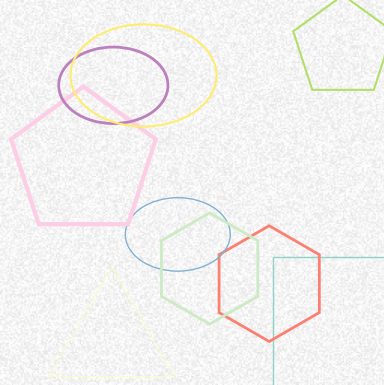[{"shape": "square", "thickness": 1, "radius": 0.91, "center": [0.891, 0.15]}, {"shape": "triangle", "thickness": 0.5, "radius": 0.95, "center": [0.29, 0.117]}, {"shape": "hexagon", "thickness": 2, "radius": 0.75, "center": [0.699, 0.263]}, {"shape": "oval", "thickness": 1, "radius": 0.68, "center": [0.462, 0.391]}, {"shape": "pentagon", "thickness": 1.5, "radius": 0.68, "center": [0.891, 0.877]}, {"shape": "pentagon", "thickness": 3, "radius": 0.99, "center": [0.217, 0.578]}, {"shape": "oval", "thickness": 2, "radius": 0.71, "center": [0.294, 0.778]}, {"shape": "hexagon", "thickness": 2, "radius": 0.72, "center": [0.544, 0.303]}, {"shape": "oval", "thickness": 1.5, "radius": 0.95, "center": [0.373, 0.804]}]